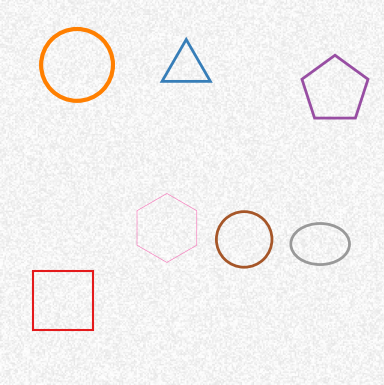[{"shape": "square", "thickness": 1.5, "radius": 0.38, "center": [0.164, 0.22]}, {"shape": "triangle", "thickness": 2, "radius": 0.36, "center": [0.484, 0.825]}, {"shape": "pentagon", "thickness": 2, "radius": 0.45, "center": [0.87, 0.766]}, {"shape": "circle", "thickness": 3, "radius": 0.47, "center": [0.2, 0.831]}, {"shape": "circle", "thickness": 2, "radius": 0.36, "center": [0.634, 0.378]}, {"shape": "hexagon", "thickness": 0.5, "radius": 0.45, "center": [0.433, 0.408]}, {"shape": "oval", "thickness": 2, "radius": 0.38, "center": [0.832, 0.366]}]